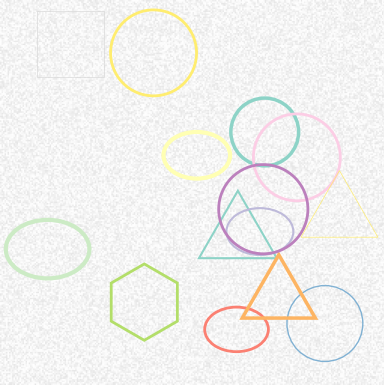[{"shape": "triangle", "thickness": 1.5, "radius": 0.58, "center": [0.618, 0.388]}, {"shape": "circle", "thickness": 2.5, "radius": 0.44, "center": [0.688, 0.657]}, {"shape": "oval", "thickness": 3, "radius": 0.43, "center": [0.511, 0.597]}, {"shape": "oval", "thickness": 1.5, "radius": 0.43, "center": [0.675, 0.399]}, {"shape": "oval", "thickness": 2, "radius": 0.41, "center": [0.614, 0.144]}, {"shape": "circle", "thickness": 1, "radius": 0.49, "center": [0.844, 0.16]}, {"shape": "triangle", "thickness": 2.5, "radius": 0.55, "center": [0.724, 0.229]}, {"shape": "hexagon", "thickness": 2, "radius": 0.5, "center": [0.375, 0.215]}, {"shape": "circle", "thickness": 2, "radius": 0.56, "center": [0.771, 0.591]}, {"shape": "square", "thickness": 0.5, "radius": 0.43, "center": [0.183, 0.886]}, {"shape": "circle", "thickness": 2, "radius": 0.58, "center": [0.684, 0.457]}, {"shape": "oval", "thickness": 3, "radius": 0.54, "center": [0.124, 0.353]}, {"shape": "triangle", "thickness": 0.5, "radius": 0.58, "center": [0.882, 0.442]}, {"shape": "circle", "thickness": 2, "radius": 0.56, "center": [0.399, 0.863]}]